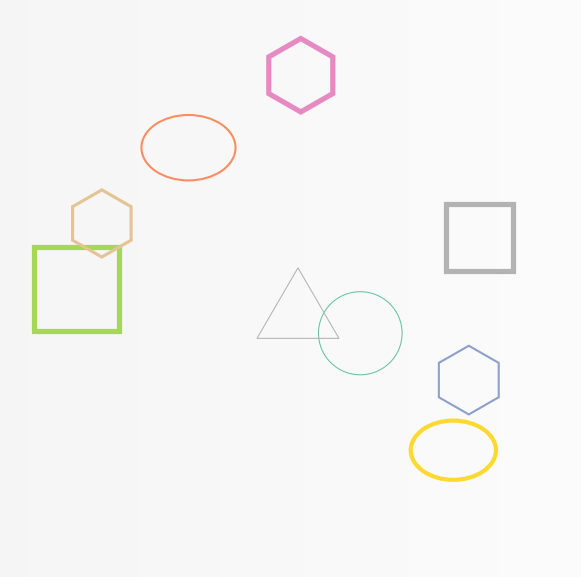[{"shape": "circle", "thickness": 0.5, "radius": 0.36, "center": [0.62, 0.422]}, {"shape": "oval", "thickness": 1, "radius": 0.4, "center": [0.324, 0.743]}, {"shape": "hexagon", "thickness": 1, "radius": 0.3, "center": [0.807, 0.341]}, {"shape": "hexagon", "thickness": 2.5, "radius": 0.32, "center": [0.517, 0.869]}, {"shape": "square", "thickness": 2.5, "radius": 0.36, "center": [0.132, 0.498]}, {"shape": "oval", "thickness": 2, "radius": 0.37, "center": [0.78, 0.22]}, {"shape": "hexagon", "thickness": 1.5, "radius": 0.29, "center": [0.175, 0.612]}, {"shape": "square", "thickness": 2.5, "radius": 0.29, "center": [0.825, 0.588]}, {"shape": "triangle", "thickness": 0.5, "radius": 0.41, "center": [0.513, 0.454]}]